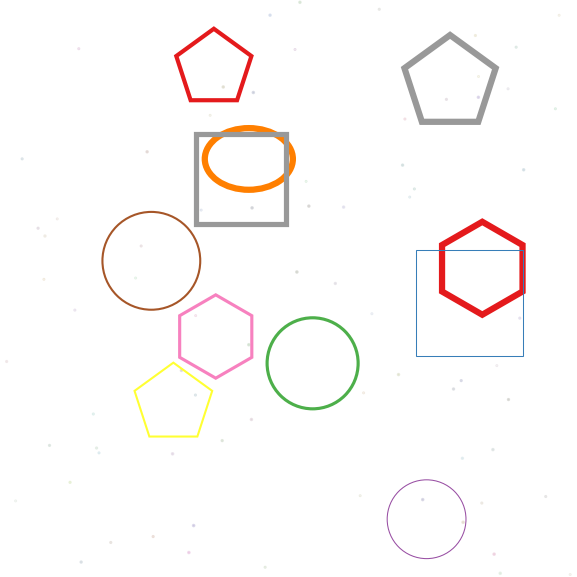[{"shape": "hexagon", "thickness": 3, "radius": 0.4, "center": [0.835, 0.535]}, {"shape": "pentagon", "thickness": 2, "radius": 0.34, "center": [0.37, 0.881]}, {"shape": "square", "thickness": 0.5, "radius": 0.46, "center": [0.813, 0.475]}, {"shape": "circle", "thickness": 1.5, "radius": 0.39, "center": [0.541, 0.37]}, {"shape": "circle", "thickness": 0.5, "radius": 0.34, "center": [0.739, 0.1]}, {"shape": "oval", "thickness": 3, "radius": 0.38, "center": [0.431, 0.724]}, {"shape": "pentagon", "thickness": 1, "radius": 0.35, "center": [0.3, 0.3]}, {"shape": "circle", "thickness": 1, "radius": 0.42, "center": [0.262, 0.548]}, {"shape": "hexagon", "thickness": 1.5, "radius": 0.36, "center": [0.374, 0.416]}, {"shape": "pentagon", "thickness": 3, "radius": 0.42, "center": [0.779, 0.855]}, {"shape": "square", "thickness": 2.5, "radius": 0.39, "center": [0.417, 0.69]}]